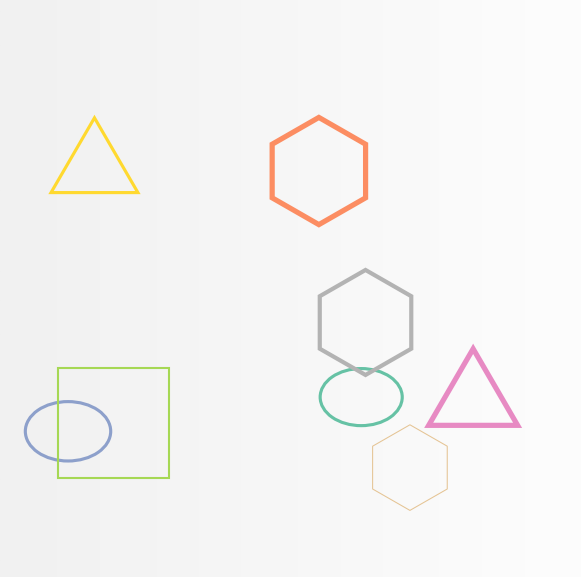[{"shape": "oval", "thickness": 1.5, "radius": 0.35, "center": [0.621, 0.312]}, {"shape": "hexagon", "thickness": 2.5, "radius": 0.46, "center": [0.549, 0.703]}, {"shape": "oval", "thickness": 1.5, "radius": 0.37, "center": [0.117, 0.252]}, {"shape": "triangle", "thickness": 2.5, "radius": 0.44, "center": [0.814, 0.307]}, {"shape": "square", "thickness": 1, "radius": 0.47, "center": [0.195, 0.267]}, {"shape": "triangle", "thickness": 1.5, "radius": 0.43, "center": [0.163, 0.709]}, {"shape": "hexagon", "thickness": 0.5, "radius": 0.37, "center": [0.705, 0.189]}, {"shape": "hexagon", "thickness": 2, "radius": 0.45, "center": [0.629, 0.441]}]